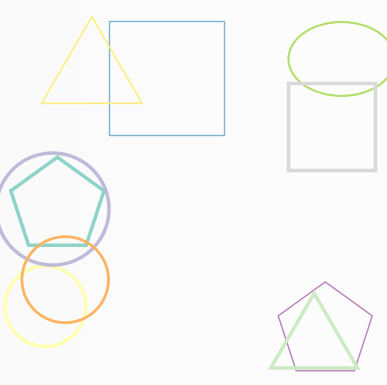[{"shape": "pentagon", "thickness": 2.5, "radius": 0.63, "center": [0.148, 0.465]}, {"shape": "circle", "thickness": 2.5, "radius": 0.52, "center": [0.117, 0.205]}, {"shape": "circle", "thickness": 2.5, "radius": 0.73, "center": [0.136, 0.457]}, {"shape": "square", "thickness": 1, "radius": 0.74, "center": [0.429, 0.797]}, {"shape": "circle", "thickness": 2, "radius": 0.56, "center": [0.168, 0.274]}, {"shape": "oval", "thickness": 1.5, "radius": 0.69, "center": [0.882, 0.847]}, {"shape": "square", "thickness": 2.5, "radius": 0.56, "center": [0.855, 0.672]}, {"shape": "pentagon", "thickness": 1, "radius": 0.64, "center": [0.839, 0.14]}, {"shape": "triangle", "thickness": 2.5, "radius": 0.65, "center": [0.811, 0.109]}, {"shape": "triangle", "thickness": 1, "radius": 0.75, "center": [0.237, 0.806]}]